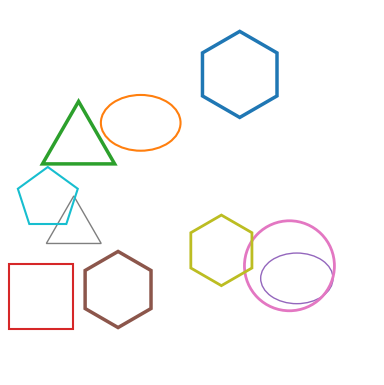[{"shape": "hexagon", "thickness": 2.5, "radius": 0.56, "center": [0.623, 0.807]}, {"shape": "oval", "thickness": 1.5, "radius": 0.52, "center": [0.365, 0.681]}, {"shape": "triangle", "thickness": 2.5, "radius": 0.54, "center": [0.204, 0.628]}, {"shape": "square", "thickness": 1.5, "radius": 0.42, "center": [0.107, 0.23]}, {"shape": "oval", "thickness": 1, "radius": 0.47, "center": [0.771, 0.277]}, {"shape": "hexagon", "thickness": 2.5, "radius": 0.49, "center": [0.307, 0.248]}, {"shape": "circle", "thickness": 2, "radius": 0.58, "center": [0.752, 0.31]}, {"shape": "triangle", "thickness": 1, "radius": 0.41, "center": [0.192, 0.409]}, {"shape": "hexagon", "thickness": 2, "radius": 0.46, "center": [0.575, 0.35]}, {"shape": "pentagon", "thickness": 1.5, "radius": 0.41, "center": [0.124, 0.484]}]